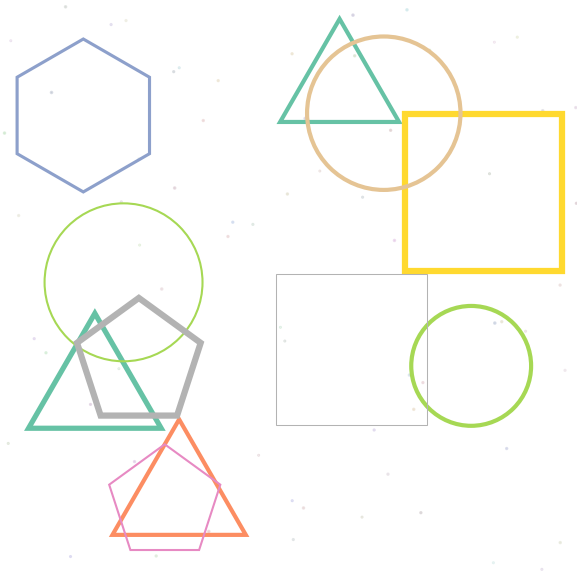[{"shape": "triangle", "thickness": 2, "radius": 0.59, "center": [0.588, 0.847]}, {"shape": "triangle", "thickness": 2.5, "radius": 0.66, "center": [0.164, 0.324]}, {"shape": "triangle", "thickness": 2, "radius": 0.67, "center": [0.31, 0.14]}, {"shape": "hexagon", "thickness": 1.5, "radius": 0.66, "center": [0.144, 0.799]}, {"shape": "pentagon", "thickness": 1, "radius": 0.51, "center": [0.285, 0.129]}, {"shape": "circle", "thickness": 2, "radius": 0.52, "center": [0.816, 0.366]}, {"shape": "circle", "thickness": 1, "radius": 0.68, "center": [0.214, 0.51]}, {"shape": "square", "thickness": 3, "radius": 0.68, "center": [0.837, 0.666]}, {"shape": "circle", "thickness": 2, "radius": 0.66, "center": [0.665, 0.803]}, {"shape": "pentagon", "thickness": 3, "radius": 0.56, "center": [0.24, 0.371]}, {"shape": "square", "thickness": 0.5, "radius": 0.65, "center": [0.608, 0.394]}]